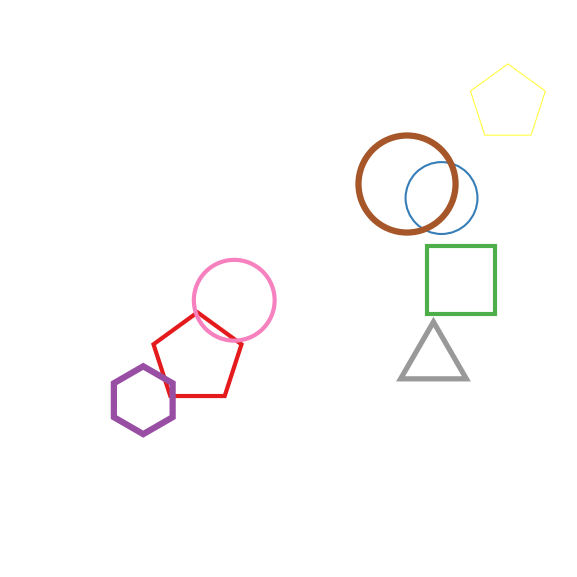[{"shape": "pentagon", "thickness": 2, "radius": 0.4, "center": [0.342, 0.378]}, {"shape": "circle", "thickness": 1, "radius": 0.31, "center": [0.765, 0.656]}, {"shape": "square", "thickness": 2, "radius": 0.29, "center": [0.799, 0.515]}, {"shape": "hexagon", "thickness": 3, "radius": 0.29, "center": [0.248, 0.306]}, {"shape": "pentagon", "thickness": 0.5, "radius": 0.34, "center": [0.879, 0.82]}, {"shape": "circle", "thickness": 3, "radius": 0.42, "center": [0.705, 0.68]}, {"shape": "circle", "thickness": 2, "radius": 0.35, "center": [0.406, 0.479]}, {"shape": "triangle", "thickness": 2.5, "radius": 0.33, "center": [0.751, 0.376]}]